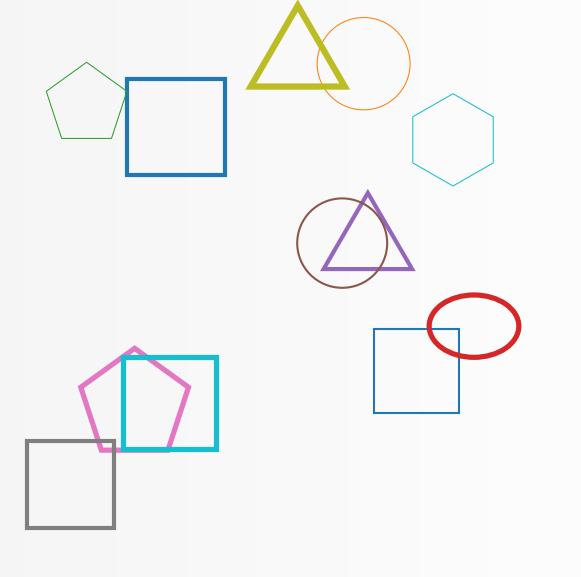[{"shape": "square", "thickness": 2, "radius": 0.42, "center": [0.302, 0.779]}, {"shape": "square", "thickness": 1, "radius": 0.36, "center": [0.717, 0.357]}, {"shape": "circle", "thickness": 0.5, "radius": 0.4, "center": [0.626, 0.889]}, {"shape": "pentagon", "thickness": 0.5, "radius": 0.36, "center": [0.149, 0.818]}, {"shape": "oval", "thickness": 2.5, "radius": 0.39, "center": [0.815, 0.434]}, {"shape": "triangle", "thickness": 2, "radius": 0.44, "center": [0.633, 0.577]}, {"shape": "circle", "thickness": 1, "radius": 0.39, "center": [0.589, 0.578]}, {"shape": "pentagon", "thickness": 2.5, "radius": 0.49, "center": [0.232, 0.298]}, {"shape": "square", "thickness": 2, "radius": 0.37, "center": [0.122, 0.16]}, {"shape": "triangle", "thickness": 3, "radius": 0.47, "center": [0.512, 0.896]}, {"shape": "hexagon", "thickness": 0.5, "radius": 0.4, "center": [0.779, 0.757]}, {"shape": "square", "thickness": 2.5, "radius": 0.4, "center": [0.291, 0.301]}]